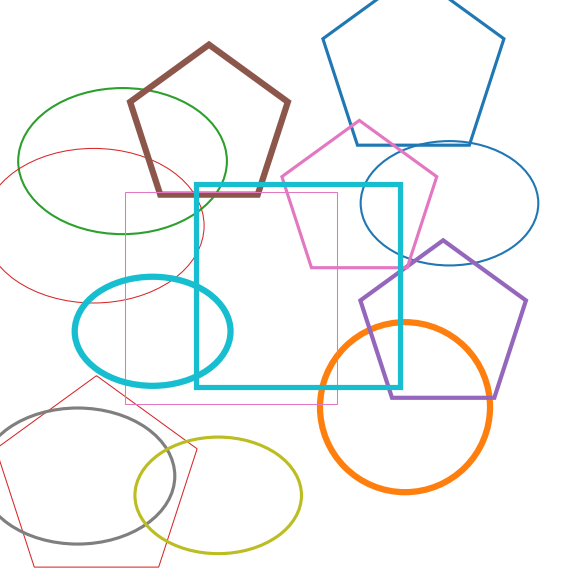[{"shape": "oval", "thickness": 1, "radius": 0.77, "center": [0.778, 0.647]}, {"shape": "pentagon", "thickness": 1.5, "radius": 0.82, "center": [0.716, 0.881]}, {"shape": "circle", "thickness": 3, "radius": 0.74, "center": [0.701, 0.294]}, {"shape": "oval", "thickness": 1, "radius": 0.9, "center": [0.212, 0.72]}, {"shape": "oval", "thickness": 0.5, "radius": 0.96, "center": [0.162, 0.608]}, {"shape": "pentagon", "thickness": 0.5, "radius": 0.92, "center": [0.167, 0.165]}, {"shape": "pentagon", "thickness": 2, "radius": 0.75, "center": [0.767, 0.432]}, {"shape": "pentagon", "thickness": 3, "radius": 0.72, "center": [0.362, 0.778]}, {"shape": "square", "thickness": 0.5, "radius": 0.92, "center": [0.4, 0.484]}, {"shape": "pentagon", "thickness": 1.5, "radius": 0.7, "center": [0.622, 0.65]}, {"shape": "oval", "thickness": 1.5, "radius": 0.84, "center": [0.134, 0.175]}, {"shape": "oval", "thickness": 1.5, "radius": 0.72, "center": [0.378, 0.141]}, {"shape": "oval", "thickness": 3, "radius": 0.67, "center": [0.264, 0.425]}, {"shape": "square", "thickness": 2.5, "radius": 0.88, "center": [0.516, 0.505]}]